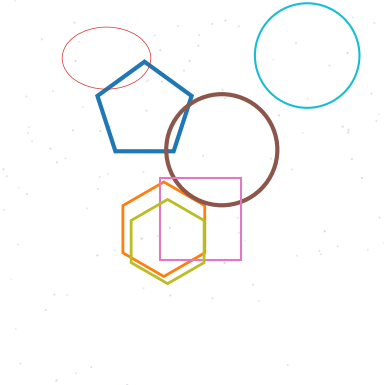[{"shape": "pentagon", "thickness": 3, "radius": 0.64, "center": [0.375, 0.711]}, {"shape": "hexagon", "thickness": 2, "radius": 0.61, "center": [0.426, 0.405]}, {"shape": "oval", "thickness": 0.5, "radius": 0.58, "center": [0.277, 0.849]}, {"shape": "circle", "thickness": 3, "radius": 0.72, "center": [0.576, 0.611]}, {"shape": "square", "thickness": 1.5, "radius": 0.53, "center": [0.521, 0.431]}, {"shape": "hexagon", "thickness": 2, "radius": 0.55, "center": [0.435, 0.373]}, {"shape": "circle", "thickness": 1.5, "radius": 0.68, "center": [0.798, 0.856]}]